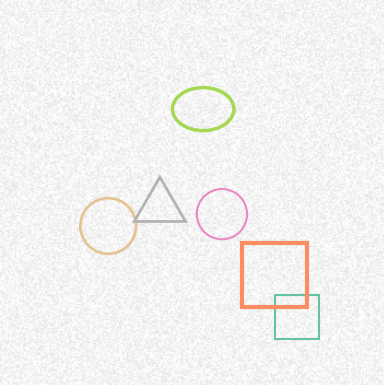[{"shape": "square", "thickness": 1.5, "radius": 0.29, "center": [0.772, 0.176]}, {"shape": "square", "thickness": 3, "radius": 0.42, "center": [0.713, 0.285]}, {"shape": "circle", "thickness": 1.5, "radius": 0.33, "center": [0.577, 0.444]}, {"shape": "oval", "thickness": 2.5, "radius": 0.4, "center": [0.528, 0.717]}, {"shape": "circle", "thickness": 2, "radius": 0.36, "center": [0.281, 0.413]}, {"shape": "triangle", "thickness": 2, "radius": 0.38, "center": [0.415, 0.463]}]